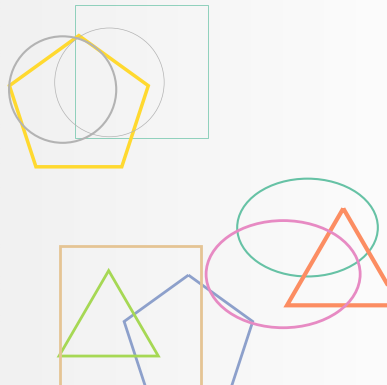[{"shape": "square", "thickness": 0.5, "radius": 0.86, "center": [0.365, 0.815]}, {"shape": "oval", "thickness": 1.5, "radius": 0.91, "center": [0.794, 0.409]}, {"shape": "triangle", "thickness": 3, "radius": 0.84, "center": [0.886, 0.291]}, {"shape": "pentagon", "thickness": 2, "radius": 0.87, "center": [0.486, 0.111]}, {"shape": "oval", "thickness": 2, "radius": 0.99, "center": [0.731, 0.288]}, {"shape": "triangle", "thickness": 2, "radius": 0.74, "center": [0.28, 0.149]}, {"shape": "pentagon", "thickness": 2.5, "radius": 0.94, "center": [0.203, 0.719]}, {"shape": "square", "thickness": 2, "radius": 0.91, "center": [0.337, 0.178]}, {"shape": "circle", "thickness": 1.5, "radius": 0.69, "center": [0.162, 0.767]}, {"shape": "circle", "thickness": 0.5, "radius": 0.71, "center": [0.282, 0.786]}]